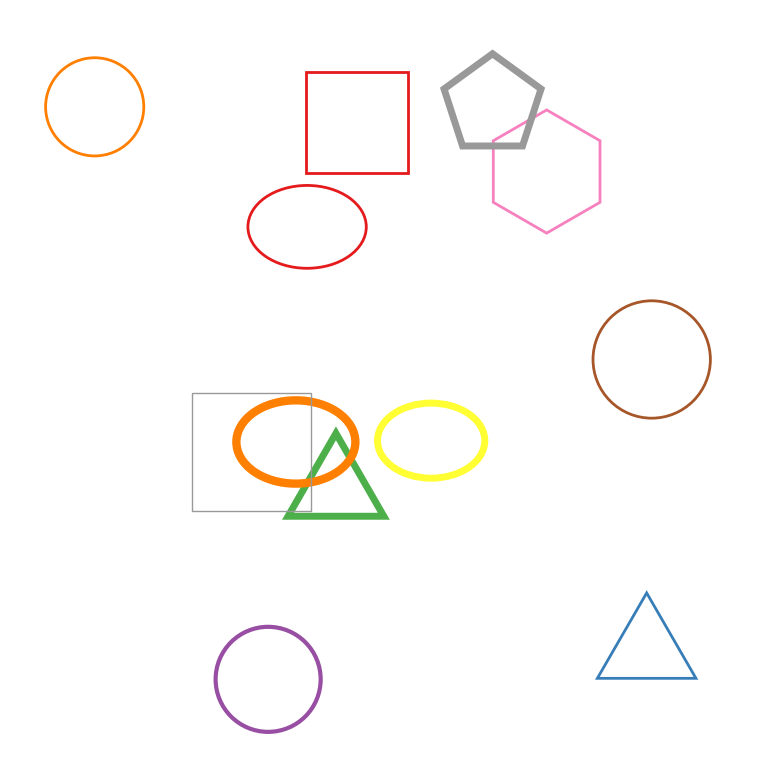[{"shape": "oval", "thickness": 1, "radius": 0.38, "center": [0.399, 0.705]}, {"shape": "square", "thickness": 1, "radius": 0.33, "center": [0.464, 0.841]}, {"shape": "triangle", "thickness": 1, "radius": 0.37, "center": [0.84, 0.156]}, {"shape": "triangle", "thickness": 2.5, "radius": 0.36, "center": [0.436, 0.365]}, {"shape": "circle", "thickness": 1.5, "radius": 0.34, "center": [0.348, 0.118]}, {"shape": "oval", "thickness": 3, "radius": 0.39, "center": [0.384, 0.426]}, {"shape": "circle", "thickness": 1, "radius": 0.32, "center": [0.123, 0.861]}, {"shape": "oval", "thickness": 2.5, "radius": 0.35, "center": [0.56, 0.428]}, {"shape": "circle", "thickness": 1, "radius": 0.38, "center": [0.846, 0.533]}, {"shape": "hexagon", "thickness": 1, "radius": 0.4, "center": [0.71, 0.777]}, {"shape": "pentagon", "thickness": 2.5, "radius": 0.33, "center": [0.64, 0.864]}, {"shape": "square", "thickness": 0.5, "radius": 0.38, "center": [0.327, 0.413]}]